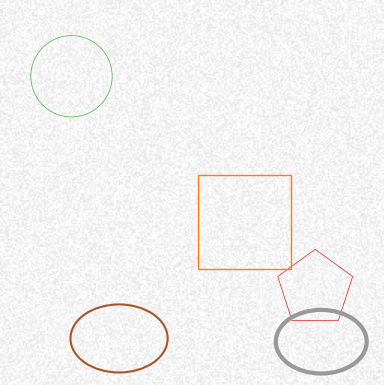[{"shape": "pentagon", "thickness": 0.5, "radius": 0.51, "center": [0.819, 0.25]}, {"shape": "circle", "thickness": 0.5, "radius": 0.53, "center": [0.186, 0.802]}, {"shape": "square", "thickness": 1, "radius": 0.61, "center": [0.635, 0.424]}, {"shape": "oval", "thickness": 1.5, "radius": 0.63, "center": [0.309, 0.121]}, {"shape": "oval", "thickness": 3, "radius": 0.59, "center": [0.834, 0.112]}]